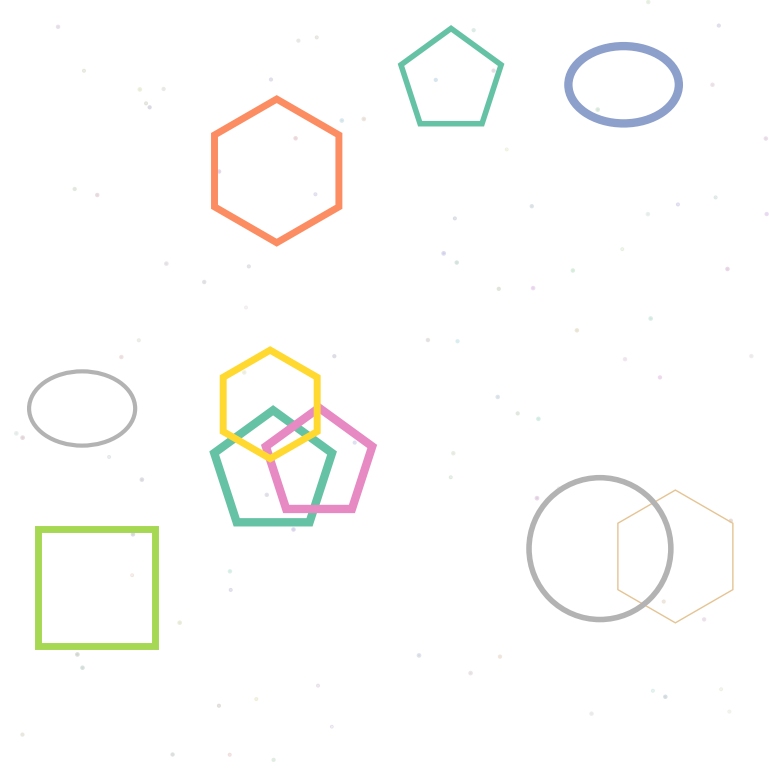[{"shape": "pentagon", "thickness": 3, "radius": 0.4, "center": [0.355, 0.387]}, {"shape": "pentagon", "thickness": 2, "radius": 0.34, "center": [0.586, 0.895]}, {"shape": "hexagon", "thickness": 2.5, "radius": 0.47, "center": [0.359, 0.778]}, {"shape": "oval", "thickness": 3, "radius": 0.36, "center": [0.81, 0.89]}, {"shape": "pentagon", "thickness": 3, "radius": 0.36, "center": [0.414, 0.398]}, {"shape": "square", "thickness": 2.5, "radius": 0.38, "center": [0.126, 0.237]}, {"shape": "hexagon", "thickness": 2.5, "radius": 0.35, "center": [0.351, 0.475]}, {"shape": "hexagon", "thickness": 0.5, "radius": 0.43, "center": [0.877, 0.277]}, {"shape": "circle", "thickness": 2, "radius": 0.46, "center": [0.779, 0.288]}, {"shape": "oval", "thickness": 1.5, "radius": 0.34, "center": [0.107, 0.47]}]